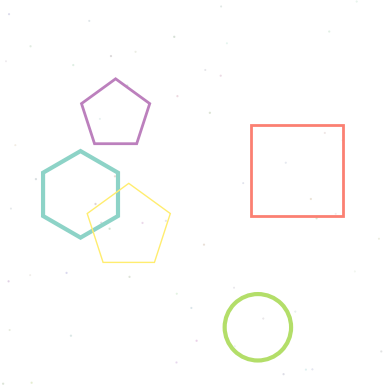[{"shape": "hexagon", "thickness": 3, "radius": 0.56, "center": [0.209, 0.495]}, {"shape": "square", "thickness": 2, "radius": 0.59, "center": [0.771, 0.557]}, {"shape": "circle", "thickness": 3, "radius": 0.43, "center": [0.67, 0.15]}, {"shape": "pentagon", "thickness": 2, "radius": 0.47, "center": [0.3, 0.702]}, {"shape": "pentagon", "thickness": 1, "radius": 0.57, "center": [0.334, 0.41]}]